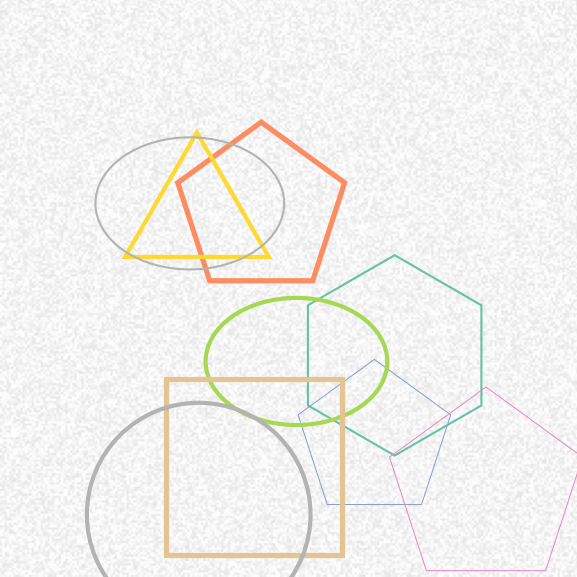[{"shape": "hexagon", "thickness": 1, "radius": 0.87, "center": [0.683, 0.384]}, {"shape": "pentagon", "thickness": 2.5, "radius": 0.76, "center": [0.452, 0.636]}, {"shape": "pentagon", "thickness": 0.5, "radius": 0.69, "center": [0.648, 0.238]}, {"shape": "pentagon", "thickness": 0.5, "radius": 0.88, "center": [0.842, 0.153]}, {"shape": "oval", "thickness": 2, "radius": 0.79, "center": [0.513, 0.373]}, {"shape": "triangle", "thickness": 2, "radius": 0.72, "center": [0.341, 0.626]}, {"shape": "square", "thickness": 2.5, "radius": 0.76, "center": [0.44, 0.191]}, {"shape": "circle", "thickness": 2, "radius": 0.97, "center": [0.344, 0.108]}, {"shape": "oval", "thickness": 1, "radius": 0.82, "center": [0.329, 0.647]}]